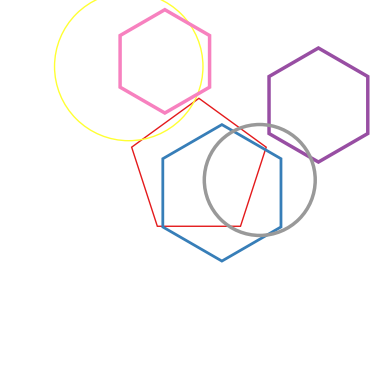[{"shape": "pentagon", "thickness": 1, "radius": 0.92, "center": [0.517, 0.561]}, {"shape": "hexagon", "thickness": 2, "radius": 0.89, "center": [0.576, 0.499]}, {"shape": "hexagon", "thickness": 2.5, "radius": 0.74, "center": [0.827, 0.727]}, {"shape": "circle", "thickness": 1, "radius": 0.96, "center": [0.334, 0.827]}, {"shape": "hexagon", "thickness": 2.5, "radius": 0.67, "center": [0.428, 0.841]}, {"shape": "circle", "thickness": 2.5, "radius": 0.72, "center": [0.675, 0.533]}]